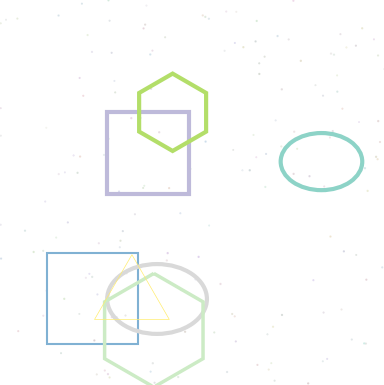[{"shape": "oval", "thickness": 3, "radius": 0.53, "center": [0.835, 0.58]}, {"shape": "square", "thickness": 3, "radius": 0.53, "center": [0.384, 0.602]}, {"shape": "square", "thickness": 1.5, "radius": 0.59, "center": [0.24, 0.224]}, {"shape": "hexagon", "thickness": 3, "radius": 0.5, "center": [0.448, 0.708]}, {"shape": "oval", "thickness": 3, "radius": 0.65, "center": [0.408, 0.223]}, {"shape": "hexagon", "thickness": 2.5, "radius": 0.74, "center": [0.4, 0.142]}, {"shape": "triangle", "thickness": 0.5, "radius": 0.56, "center": [0.343, 0.226]}]